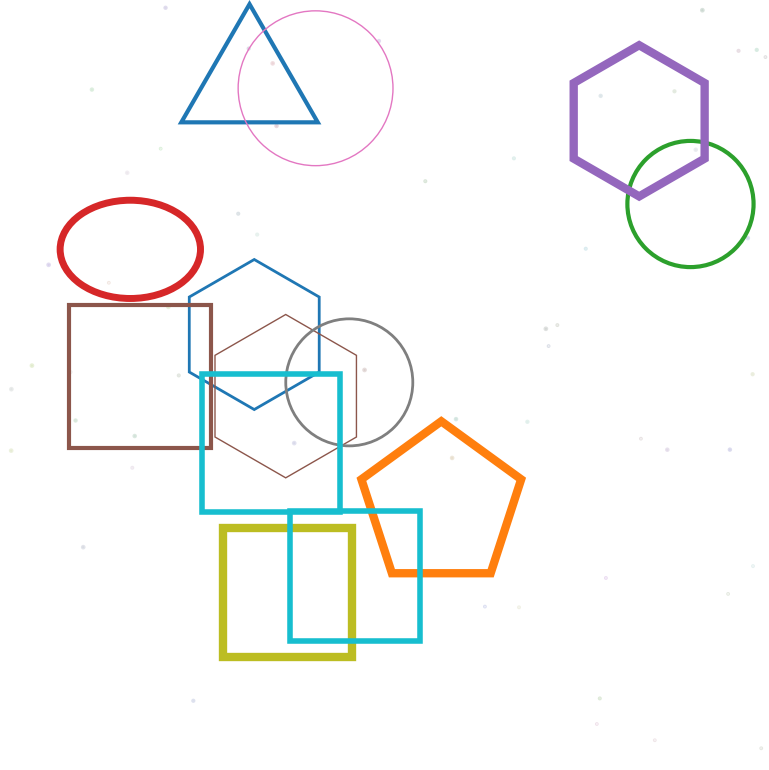[{"shape": "triangle", "thickness": 1.5, "radius": 0.51, "center": [0.324, 0.892]}, {"shape": "hexagon", "thickness": 1, "radius": 0.49, "center": [0.33, 0.566]}, {"shape": "pentagon", "thickness": 3, "radius": 0.55, "center": [0.573, 0.344]}, {"shape": "circle", "thickness": 1.5, "radius": 0.41, "center": [0.897, 0.735]}, {"shape": "oval", "thickness": 2.5, "radius": 0.46, "center": [0.169, 0.676]}, {"shape": "hexagon", "thickness": 3, "radius": 0.49, "center": [0.83, 0.843]}, {"shape": "square", "thickness": 1.5, "radius": 0.46, "center": [0.182, 0.511]}, {"shape": "hexagon", "thickness": 0.5, "radius": 0.53, "center": [0.371, 0.486]}, {"shape": "circle", "thickness": 0.5, "radius": 0.5, "center": [0.41, 0.885]}, {"shape": "circle", "thickness": 1, "radius": 0.41, "center": [0.454, 0.503]}, {"shape": "square", "thickness": 3, "radius": 0.42, "center": [0.374, 0.23]}, {"shape": "square", "thickness": 2, "radius": 0.45, "center": [0.352, 0.425]}, {"shape": "square", "thickness": 2, "radius": 0.42, "center": [0.461, 0.252]}]